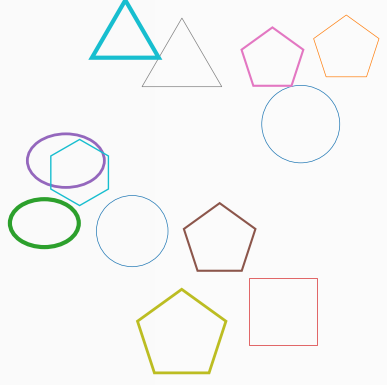[{"shape": "circle", "thickness": 0.5, "radius": 0.5, "center": [0.776, 0.678]}, {"shape": "circle", "thickness": 0.5, "radius": 0.46, "center": [0.341, 0.4]}, {"shape": "pentagon", "thickness": 0.5, "radius": 0.44, "center": [0.894, 0.872]}, {"shape": "oval", "thickness": 3, "radius": 0.44, "center": [0.114, 0.42]}, {"shape": "square", "thickness": 0.5, "radius": 0.44, "center": [0.731, 0.191]}, {"shape": "oval", "thickness": 2, "radius": 0.5, "center": [0.17, 0.583]}, {"shape": "pentagon", "thickness": 1.5, "radius": 0.49, "center": [0.567, 0.375]}, {"shape": "pentagon", "thickness": 1.5, "radius": 0.42, "center": [0.703, 0.845]}, {"shape": "triangle", "thickness": 0.5, "radius": 0.59, "center": [0.469, 0.834]}, {"shape": "pentagon", "thickness": 2, "radius": 0.6, "center": [0.469, 0.129]}, {"shape": "triangle", "thickness": 3, "radius": 0.5, "center": [0.323, 0.9]}, {"shape": "hexagon", "thickness": 1, "radius": 0.43, "center": [0.205, 0.552]}]